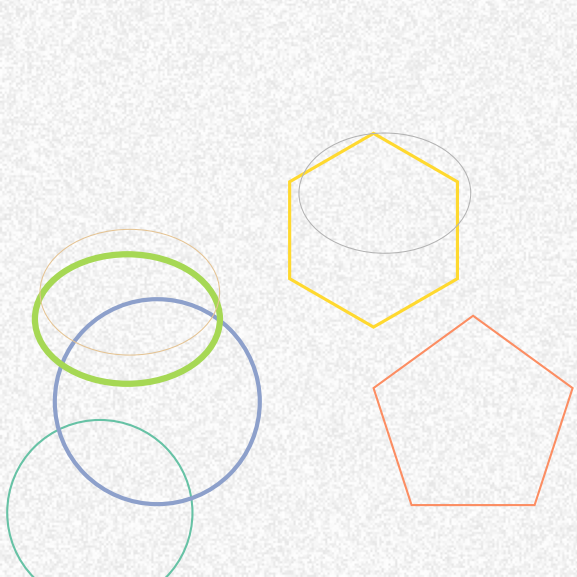[{"shape": "circle", "thickness": 1, "radius": 0.8, "center": [0.173, 0.112]}, {"shape": "pentagon", "thickness": 1, "radius": 0.91, "center": [0.819, 0.271]}, {"shape": "circle", "thickness": 2, "radius": 0.89, "center": [0.272, 0.304]}, {"shape": "oval", "thickness": 3, "radius": 0.8, "center": [0.221, 0.447]}, {"shape": "hexagon", "thickness": 1.5, "radius": 0.84, "center": [0.647, 0.6]}, {"shape": "oval", "thickness": 0.5, "radius": 0.78, "center": [0.225, 0.493]}, {"shape": "oval", "thickness": 0.5, "radius": 0.74, "center": [0.666, 0.665]}]